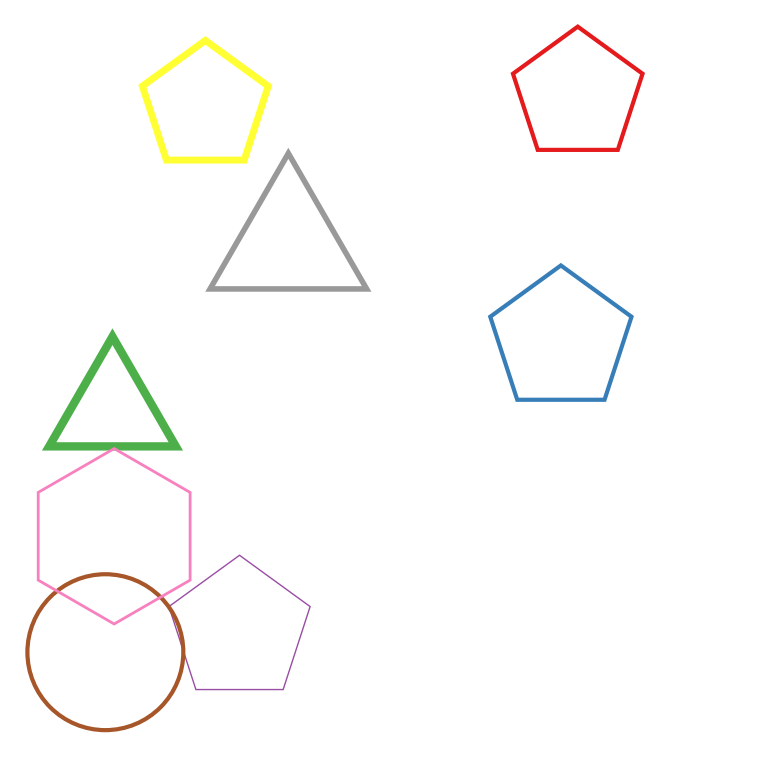[{"shape": "pentagon", "thickness": 1.5, "radius": 0.44, "center": [0.75, 0.877]}, {"shape": "pentagon", "thickness": 1.5, "radius": 0.48, "center": [0.728, 0.559]}, {"shape": "triangle", "thickness": 3, "radius": 0.47, "center": [0.146, 0.468]}, {"shape": "pentagon", "thickness": 0.5, "radius": 0.48, "center": [0.311, 0.182]}, {"shape": "pentagon", "thickness": 2.5, "radius": 0.43, "center": [0.267, 0.862]}, {"shape": "circle", "thickness": 1.5, "radius": 0.51, "center": [0.137, 0.153]}, {"shape": "hexagon", "thickness": 1, "radius": 0.57, "center": [0.148, 0.304]}, {"shape": "triangle", "thickness": 2, "radius": 0.59, "center": [0.374, 0.683]}]